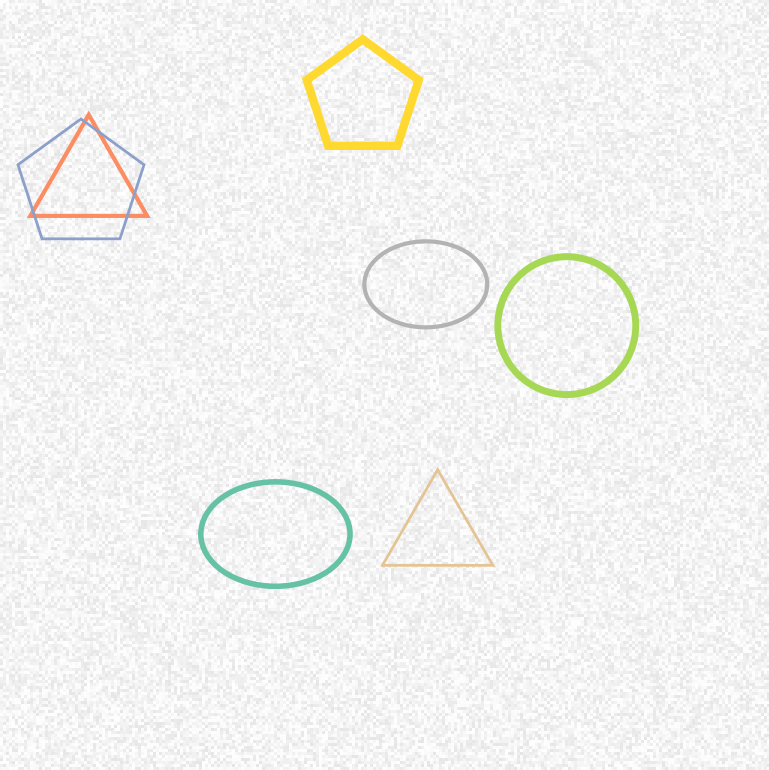[{"shape": "oval", "thickness": 2, "radius": 0.48, "center": [0.358, 0.306]}, {"shape": "triangle", "thickness": 1.5, "radius": 0.44, "center": [0.115, 0.763]}, {"shape": "pentagon", "thickness": 1, "radius": 0.43, "center": [0.105, 0.759]}, {"shape": "circle", "thickness": 2.5, "radius": 0.45, "center": [0.736, 0.577]}, {"shape": "pentagon", "thickness": 3, "radius": 0.38, "center": [0.471, 0.872]}, {"shape": "triangle", "thickness": 1, "radius": 0.41, "center": [0.568, 0.307]}, {"shape": "oval", "thickness": 1.5, "radius": 0.4, "center": [0.553, 0.631]}]